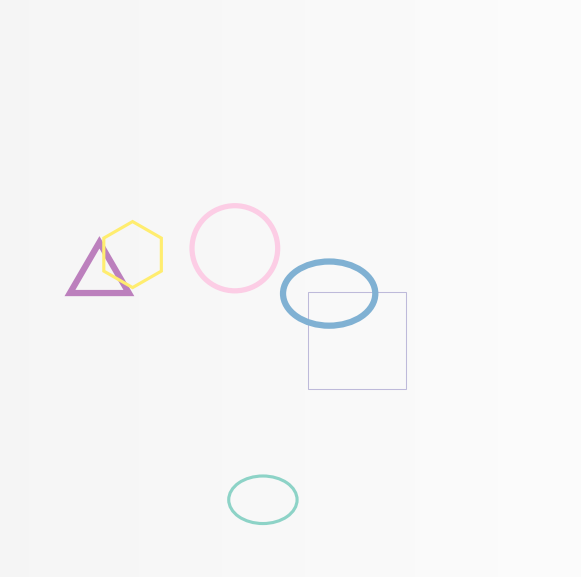[{"shape": "oval", "thickness": 1.5, "radius": 0.29, "center": [0.452, 0.134]}, {"shape": "square", "thickness": 0.5, "radius": 0.42, "center": [0.614, 0.41]}, {"shape": "oval", "thickness": 3, "radius": 0.4, "center": [0.566, 0.491]}, {"shape": "circle", "thickness": 2.5, "radius": 0.37, "center": [0.404, 0.569]}, {"shape": "triangle", "thickness": 3, "radius": 0.29, "center": [0.171, 0.521]}, {"shape": "hexagon", "thickness": 1.5, "radius": 0.29, "center": [0.228, 0.558]}]